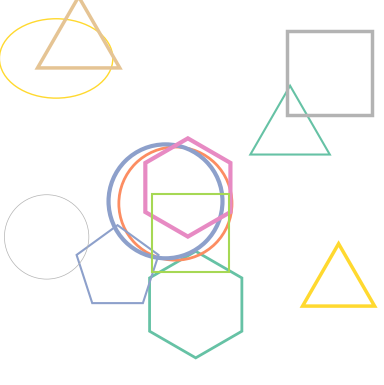[{"shape": "triangle", "thickness": 1.5, "radius": 0.6, "center": [0.753, 0.658]}, {"shape": "hexagon", "thickness": 2, "radius": 0.69, "center": [0.508, 0.209]}, {"shape": "circle", "thickness": 2, "radius": 0.73, "center": [0.456, 0.471]}, {"shape": "circle", "thickness": 3, "radius": 0.74, "center": [0.43, 0.477]}, {"shape": "pentagon", "thickness": 1.5, "radius": 0.56, "center": [0.305, 0.303]}, {"shape": "hexagon", "thickness": 3, "radius": 0.64, "center": [0.488, 0.513]}, {"shape": "square", "thickness": 1.5, "radius": 0.5, "center": [0.495, 0.395]}, {"shape": "triangle", "thickness": 2.5, "radius": 0.54, "center": [0.879, 0.259]}, {"shape": "oval", "thickness": 1, "radius": 0.74, "center": [0.146, 0.848]}, {"shape": "triangle", "thickness": 2.5, "radius": 0.62, "center": [0.204, 0.885]}, {"shape": "circle", "thickness": 0.5, "radius": 0.55, "center": [0.121, 0.385]}, {"shape": "square", "thickness": 2.5, "radius": 0.55, "center": [0.856, 0.811]}]